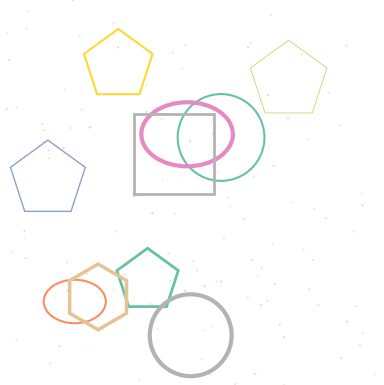[{"shape": "circle", "thickness": 1.5, "radius": 0.56, "center": [0.574, 0.643]}, {"shape": "pentagon", "thickness": 2, "radius": 0.42, "center": [0.383, 0.271]}, {"shape": "oval", "thickness": 1.5, "radius": 0.4, "center": [0.194, 0.217]}, {"shape": "pentagon", "thickness": 1, "radius": 0.51, "center": [0.124, 0.534]}, {"shape": "oval", "thickness": 3, "radius": 0.59, "center": [0.486, 0.651]}, {"shape": "pentagon", "thickness": 0.5, "radius": 0.52, "center": [0.75, 0.791]}, {"shape": "pentagon", "thickness": 1.5, "radius": 0.47, "center": [0.307, 0.831]}, {"shape": "hexagon", "thickness": 2.5, "radius": 0.43, "center": [0.255, 0.229]}, {"shape": "square", "thickness": 2, "radius": 0.52, "center": [0.452, 0.599]}, {"shape": "circle", "thickness": 3, "radius": 0.53, "center": [0.495, 0.129]}]